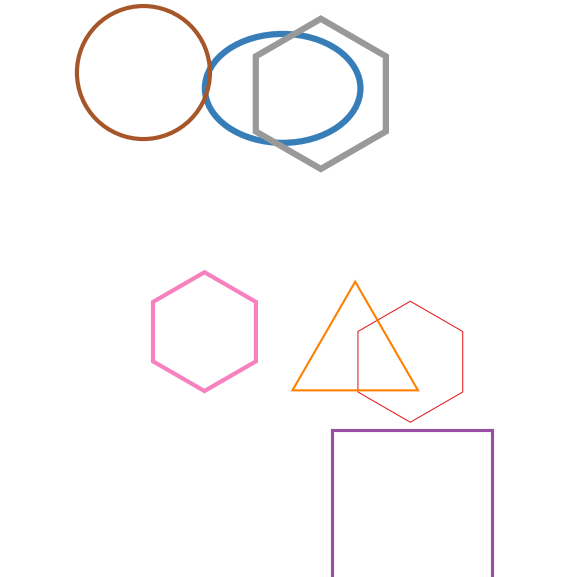[{"shape": "hexagon", "thickness": 0.5, "radius": 0.52, "center": [0.711, 0.373]}, {"shape": "oval", "thickness": 3, "radius": 0.67, "center": [0.489, 0.846]}, {"shape": "square", "thickness": 1.5, "radius": 0.69, "center": [0.713, 0.115]}, {"shape": "triangle", "thickness": 1, "radius": 0.63, "center": [0.615, 0.386]}, {"shape": "circle", "thickness": 2, "radius": 0.58, "center": [0.248, 0.874]}, {"shape": "hexagon", "thickness": 2, "radius": 0.51, "center": [0.354, 0.425]}, {"shape": "hexagon", "thickness": 3, "radius": 0.65, "center": [0.556, 0.837]}]